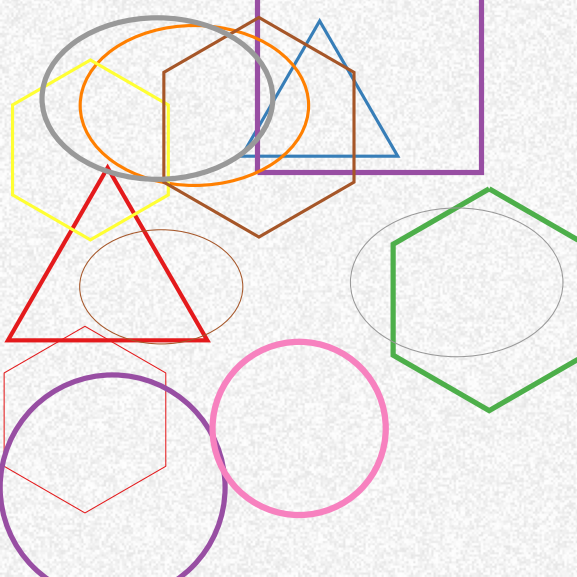[{"shape": "hexagon", "thickness": 0.5, "radius": 0.81, "center": [0.147, 0.273]}, {"shape": "triangle", "thickness": 2, "radius": 1.0, "center": [0.186, 0.509]}, {"shape": "triangle", "thickness": 1.5, "radius": 0.78, "center": [0.554, 0.807]}, {"shape": "hexagon", "thickness": 2.5, "radius": 0.96, "center": [0.847, 0.48]}, {"shape": "circle", "thickness": 2.5, "radius": 0.97, "center": [0.195, 0.155]}, {"shape": "square", "thickness": 2.5, "radius": 0.97, "center": [0.639, 0.895]}, {"shape": "oval", "thickness": 1.5, "radius": 0.99, "center": [0.337, 0.816]}, {"shape": "hexagon", "thickness": 1.5, "radius": 0.78, "center": [0.157, 0.74]}, {"shape": "hexagon", "thickness": 1.5, "radius": 0.95, "center": [0.448, 0.779]}, {"shape": "oval", "thickness": 0.5, "radius": 0.71, "center": [0.279, 0.502]}, {"shape": "circle", "thickness": 3, "radius": 0.75, "center": [0.518, 0.257]}, {"shape": "oval", "thickness": 2.5, "radius": 1.0, "center": [0.273, 0.828]}, {"shape": "oval", "thickness": 0.5, "radius": 0.92, "center": [0.791, 0.51]}]